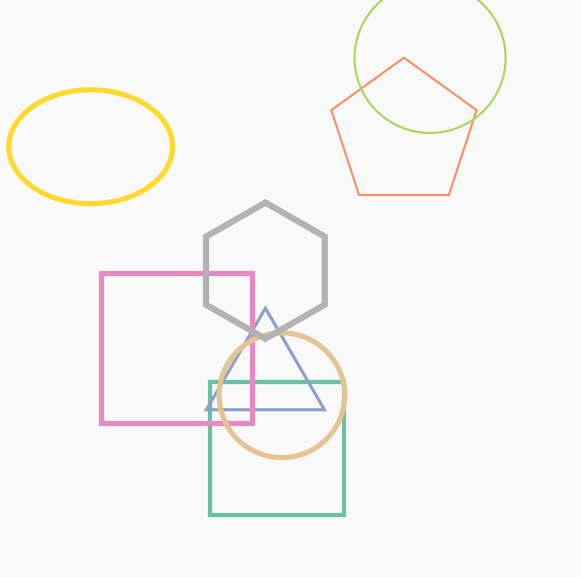[{"shape": "square", "thickness": 2, "radius": 0.57, "center": [0.476, 0.222]}, {"shape": "pentagon", "thickness": 1, "radius": 0.66, "center": [0.695, 0.768]}, {"shape": "triangle", "thickness": 1.5, "radius": 0.59, "center": [0.457, 0.348]}, {"shape": "square", "thickness": 2.5, "radius": 0.65, "center": [0.303, 0.397]}, {"shape": "circle", "thickness": 1, "radius": 0.65, "center": [0.74, 0.899]}, {"shape": "oval", "thickness": 2.5, "radius": 0.7, "center": [0.156, 0.745]}, {"shape": "circle", "thickness": 2.5, "radius": 0.54, "center": [0.485, 0.315]}, {"shape": "hexagon", "thickness": 3, "radius": 0.59, "center": [0.457, 0.53]}]